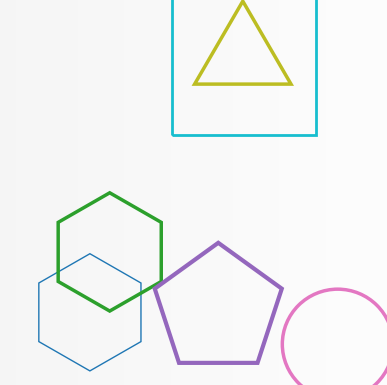[{"shape": "hexagon", "thickness": 1, "radius": 0.76, "center": [0.232, 0.189]}, {"shape": "hexagon", "thickness": 2.5, "radius": 0.77, "center": [0.283, 0.346]}, {"shape": "pentagon", "thickness": 3, "radius": 0.86, "center": [0.563, 0.197]}, {"shape": "circle", "thickness": 2.5, "radius": 0.71, "center": [0.871, 0.106]}, {"shape": "triangle", "thickness": 2.5, "radius": 0.72, "center": [0.627, 0.853]}, {"shape": "square", "thickness": 2, "radius": 0.93, "center": [0.63, 0.834]}]